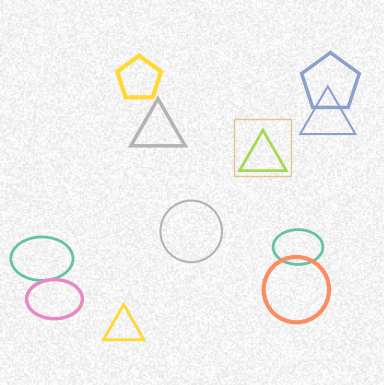[{"shape": "oval", "thickness": 2, "radius": 0.32, "center": [0.774, 0.358]}, {"shape": "oval", "thickness": 2, "radius": 0.4, "center": [0.109, 0.328]}, {"shape": "circle", "thickness": 3, "radius": 0.42, "center": [0.77, 0.248]}, {"shape": "triangle", "thickness": 1.5, "radius": 0.41, "center": [0.851, 0.693]}, {"shape": "pentagon", "thickness": 2.5, "radius": 0.39, "center": [0.858, 0.785]}, {"shape": "oval", "thickness": 2.5, "radius": 0.36, "center": [0.141, 0.223]}, {"shape": "triangle", "thickness": 2, "radius": 0.35, "center": [0.683, 0.592]}, {"shape": "pentagon", "thickness": 3, "radius": 0.3, "center": [0.361, 0.796]}, {"shape": "triangle", "thickness": 2, "radius": 0.3, "center": [0.321, 0.148]}, {"shape": "square", "thickness": 1, "radius": 0.37, "center": [0.681, 0.616]}, {"shape": "circle", "thickness": 1.5, "radius": 0.4, "center": [0.497, 0.399]}, {"shape": "triangle", "thickness": 2.5, "radius": 0.41, "center": [0.41, 0.662]}]